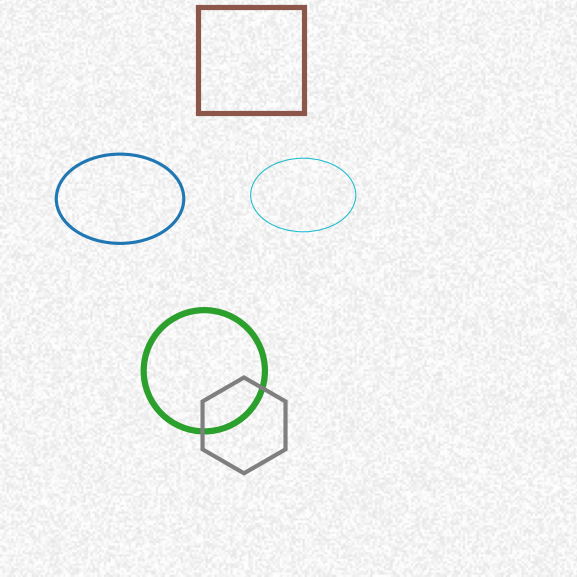[{"shape": "oval", "thickness": 1.5, "radius": 0.55, "center": [0.208, 0.655]}, {"shape": "circle", "thickness": 3, "radius": 0.52, "center": [0.354, 0.357]}, {"shape": "square", "thickness": 2.5, "radius": 0.46, "center": [0.435, 0.895]}, {"shape": "hexagon", "thickness": 2, "radius": 0.41, "center": [0.423, 0.263]}, {"shape": "oval", "thickness": 0.5, "radius": 0.46, "center": [0.525, 0.661]}]